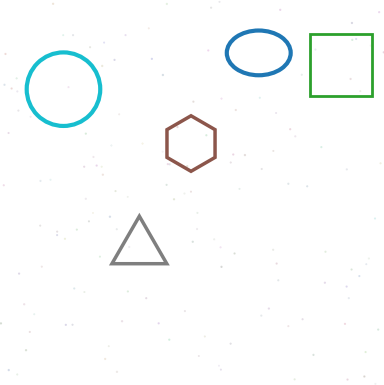[{"shape": "oval", "thickness": 3, "radius": 0.42, "center": [0.672, 0.863]}, {"shape": "square", "thickness": 2, "radius": 0.4, "center": [0.885, 0.831]}, {"shape": "hexagon", "thickness": 2.5, "radius": 0.36, "center": [0.496, 0.627]}, {"shape": "triangle", "thickness": 2.5, "radius": 0.41, "center": [0.362, 0.356]}, {"shape": "circle", "thickness": 3, "radius": 0.48, "center": [0.165, 0.768]}]